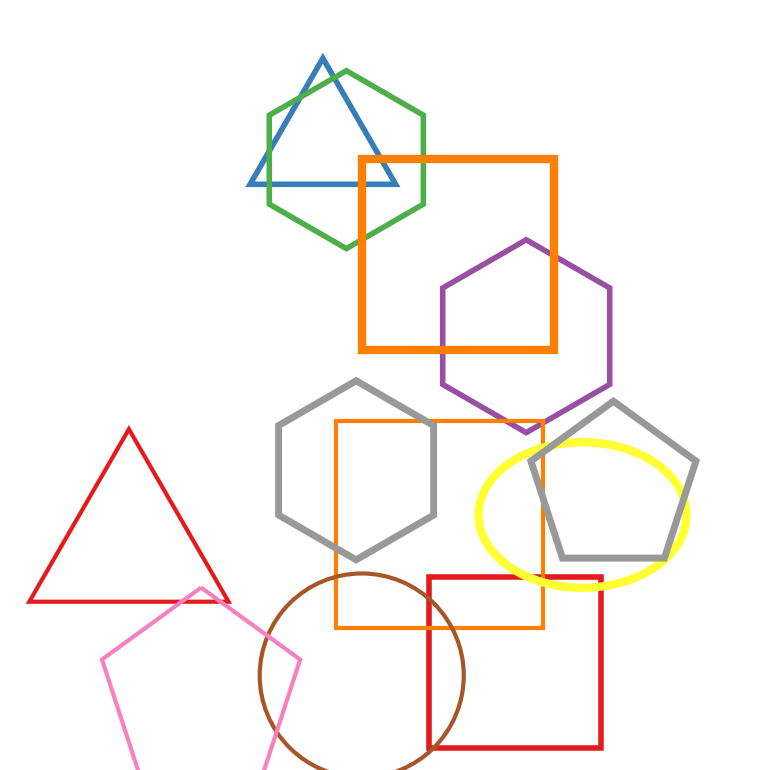[{"shape": "triangle", "thickness": 1.5, "radius": 0.75, "center": [0.167, 0.293]}, {"shape": "square", "thickness": 2, "radius": 0.56, "center": [0.669, 0.14]}, {"shape": "triangle", "thickness": 2, "radius": 0.55, "center": [0.419, 0.815]}, {"shape": "hexagon", "thickness": 2, "radius": 0.58, "center": [0.45, 0.793]}, {"shape": "hexagon", "thickness": 2, "radius": 0.63, "center": [0.683, 0.563]}, {"shape": "square", "thickness": 1.5, "radius": 0.67, "center": [0.571, 0.319]}, {"shape": "square", "thickness": 3, "radius": 0.62, "center": [0.595, 0.67]}, {"shape": "oval", "thickness": 3, "radius": 0.68, "center": [0.757, 0.331]}, {"shape": "circle", "thickness": 1.5, "radius": 0.66, "center": [0.47, 0.123]}, {"shape": "pentagon", "thickness": 1.5, "radius": 0.68, "center": [0.261, 0.102]}, {"shape": "pentagon", "thickness": 2.5, "radius": 0.56, "center": [0.797, 0.366]}, {"shape": "hexagon", "thickness": 2.5, "radius": 0.58, "center": [0.463, 0.389]}]